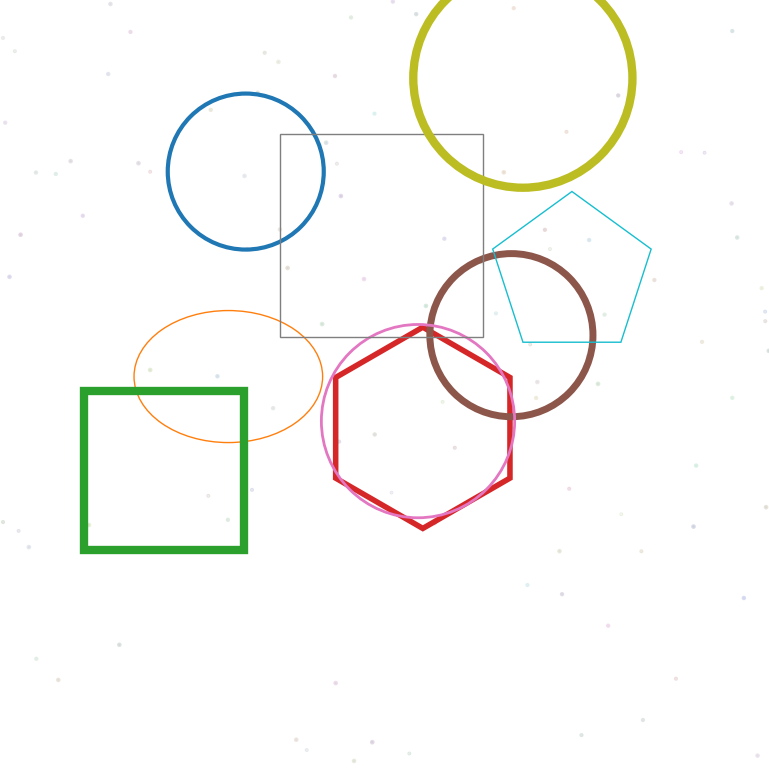[{"shape": "circle", "thickness": 1.5, "radius": 0.51, "center": [0.319, 0.777]}, {"shape": "oval", "thickness": 0.5, "radius": 0.61, "center": [0.297, 0.511]}, {"shape": "square", "thickness": 3, "radius": 0.52, "center": [0.213, 0.389]}, {"shape": "hexagon", "thickness": 2, "radius": 0.65, "center": [0.549, 0.444]}, {"shape": "circle", "thickness": 2.5, "radius": 0.53, "center": [0.664, 0.565]}, {"shape": "circle", "thickness": 1, "radius": 0.63, "center": [0.543, 0.453]}, {"shape": "square", "thickness": 0.5, "radius": 0.66, "center": [0.495, 0.694]}, {"shape": "circle", "thickness": 3, "radius": 0.71, "center": [0.679, 0.899]}, {"shape": "pentagon", "thickness": 0.5, "radius": 0.54, "center": [0.743, 0.643]}]